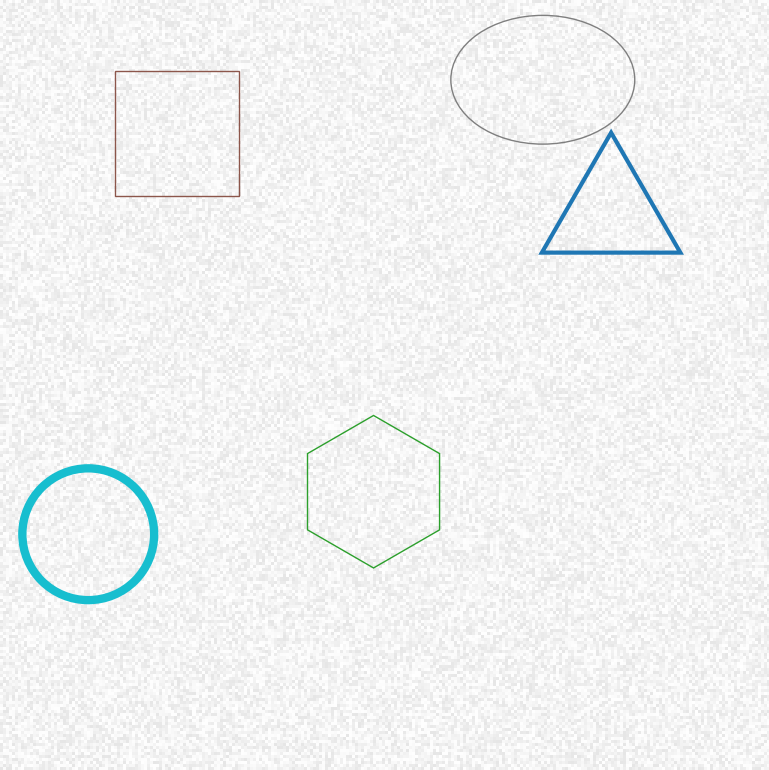[{"shape": "triangle", "thickness": 1.5, "radius": 0.52, "center": [0.794, 0.724]}, {"shape": "hexagon", "thickness": 0.5, "radius": 0.5, "center": [0.485, 0.361]}, {"shape": "square", "thickness": 0.5, "radius": 0.4, "center": [0.23, 0.827]}, {"shape": "oval", "thickness": 0.5, "radius": 0.6, "center": [0.705, 0.896]}, {"shape": "circle", "thickness": 3, "radius": 0.43, "center": [0.115, 0.306]}]